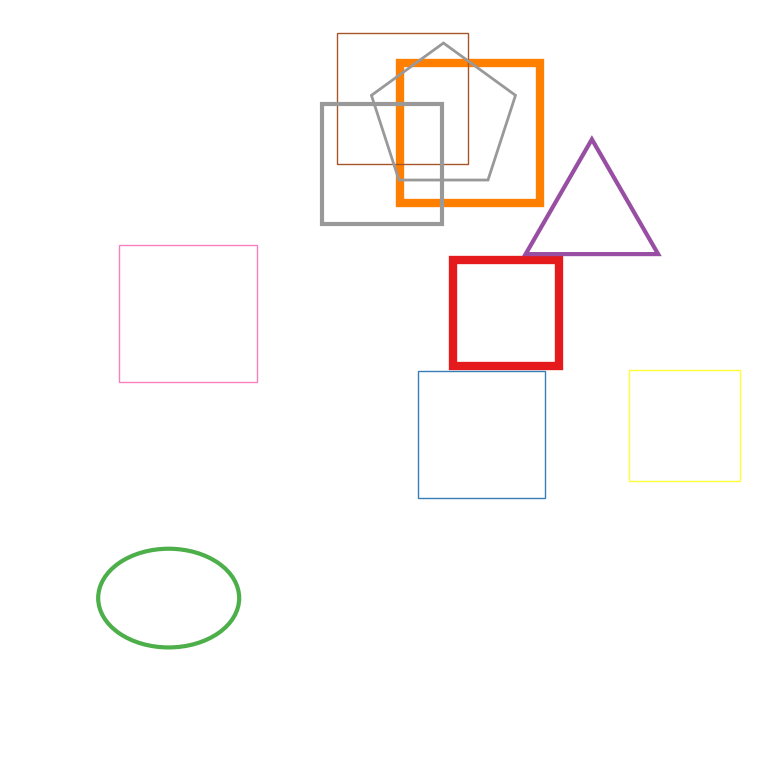[{"shape": "square", "thickness": 3, "radius": 0.34, "center": [0.658, 0.594]}, {"shape": "square", "thickness": 0.5, "radius": 0.41, "center": [0.626, 0.436]}, {"shape": "oval", "thickness": 1.5, "radius": 0.46, "center": [0.219, 0.223]}, {"shape": "triangle", "thickness": 1.5, "radius": 0.5, "center": [0.769, 0.72]}, {"shape": "square", "thickness": 3, "radius": 0.45, "center": [0.61, 0.827]}, {"shape": "square", "thickness": 0.5, "radius": 0.36, "center": [0.889, 0.447]}, {"shape": "square", "thickness": 0.5, "radius": 0.42, "center": [0.523, 0.872]}, {"shape": "square", "thickness": 0.5, "radius": 0.45, "center": [0.244, 0.593]}, {"shape": "square", "thickness": 1.5, "radius": 0.39, "center": [0.496, 0.786]}, {"shape": "pentagon", "thickness": 1, "radius": 0.49, "center": [0.576, 0.846]}]